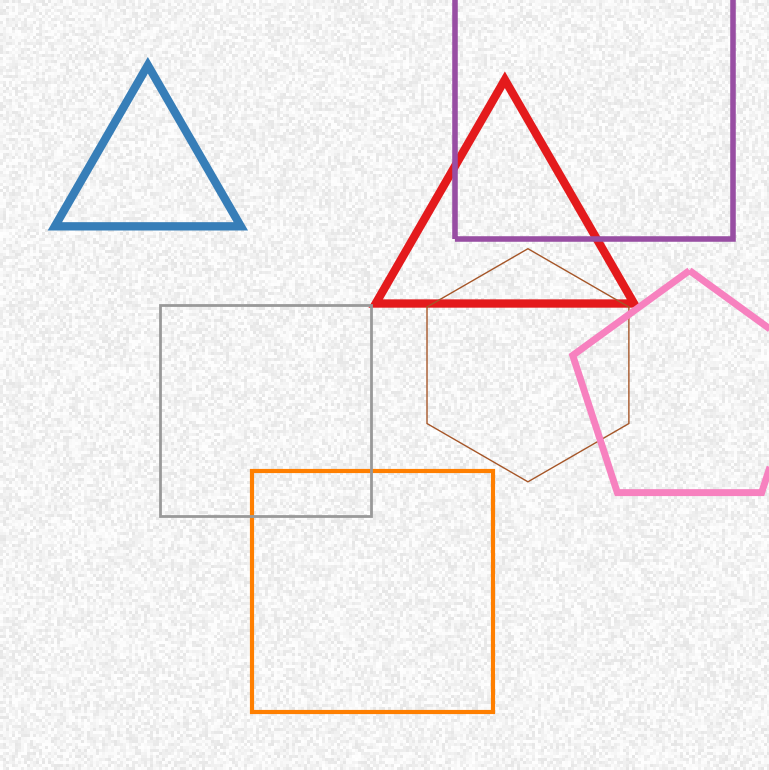[{"shape": "triangle", "thickness": 3, "radius": 0.97, "center": [0.656, 0.703]}, {"shape": "triangle", "thickness": 3, "radius": 0.7, "center": [0.192, 0.776]}, {"shape": "square", "thickness": 2, "radius": 0.9, "center": [0.771, 0.87]}, {"shape": "square", "thickness": 1.5, "radius": 0.78, "center": [0.484, 0.231]}, {"shape": "hexagon", "thickness": 0.5, "radius": 0.76, "center": [0.686, 0.526]}, {"shape": "pentagon", "thickness": 2.5, "radius": 0.8, "center": [0.895, 0.489]}, {"shape": "square", "thickness": 1, "radius": 0.69, "center": [0.345, 0.467]}]